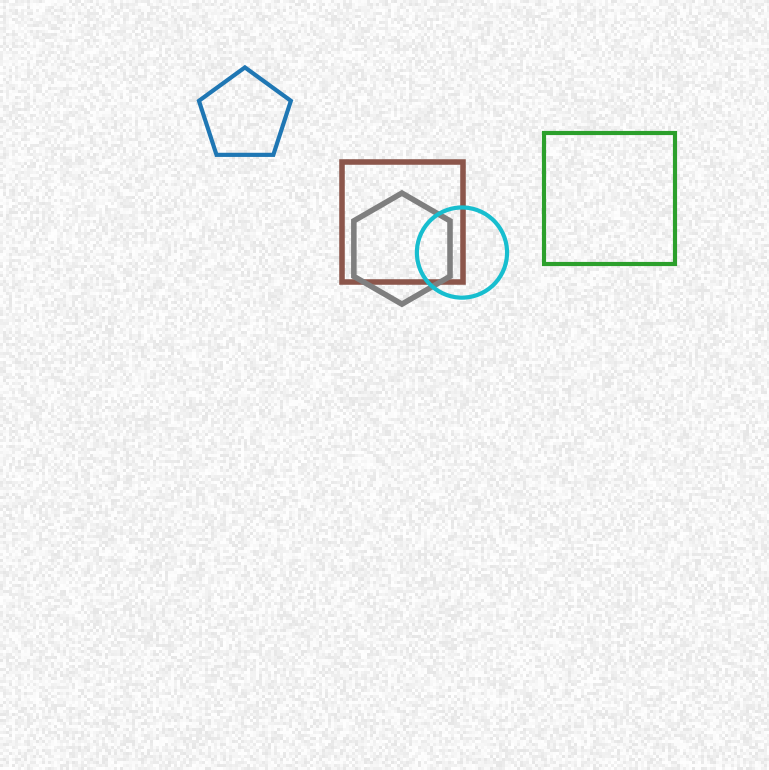[{"shape": "pentagon", "thickness": 1.5, "radius": 0.31, "center": [0.318, 0.85]}, {"shape": "square", "thickness": 1.5, "radius": 0.43, "center": [0.792, 0.742]}, {"shape": "square", "thickness": 2, "radius": 0.39, "center": [0.523, 0.712]}, {"shape": "hexagon", "thickness": 2, "radius": 0.36, "center": [0.522, 0.677]}, {"shape": "circle", "thickness": 1.5, "radius": 0.29, "center": [0.6, 0.672]}]